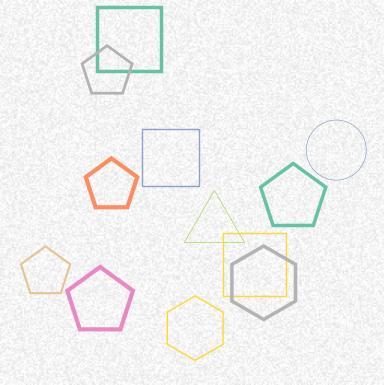[{"shape": "square", "thickness": 2.5, "radius": 0.42, "center": [0.336, 0.899]}, {"shape": "pentagon", "thickness": 2.5, "radius": 0.45, "center": [0.762, 0.486]}, {"shape": "pentagon", "thickness": 3, "radius": 0.35, "center": [0.29, 0.518]}, {"shape": "square", "thickness": 1, "radius": 0.37, "center": [0.442, 0.59]}, {"shape": "circle", "thickness": 0.5, "radius": 0.39, "center": [0.873, 0.61]}, {"shape": "pentagon", "thickness": 3, "radius": 0.45, "center": [0.26, 0.217]}, {"shape": "triangle", "thickness": 0.5, "radius": 0.45, "center": [0.557, 0.415]}, {"shape": "hexagon", "thickness": 1, "radius": 0.42, "center": [0.507, 0.148]}, {"shape": "square", "thickness": 1, "radius": 0.41, "center": [0.66, 0.312]}, {"shape": "pentagon", "thickness": 1.5, "radius": 0.34, "center": [0.118, 0.293]}, {"shape": "pentagon", "thickness": 2, "radius": 0.34, "center": [0.278, 0.813]}, {"shape": "hexagon", "thickness": 2.5, "radius": 0.48, "center": [0.685, 0.266]}]